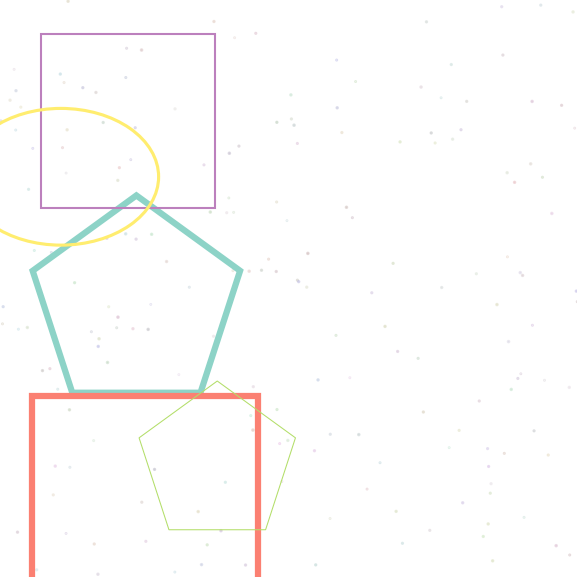[{"shape": "pentagon", "thickness": 3, "radius": 0.94, "center": [0.236, 0.472]}, {"shape": "square", "thickness": 3, "radius": 0.98, "center": [0.251, 0.118]}, {"shape": "pentagon", "thickness": 0.5, "radius": 0.71, "center": [0.376, 0.197]}, {"shape": "square", "thickness": 1, "radius": 0.75, "center": [0.222, 0.789]}, {"shape": "oval", "thickness": 1.5, "radius": 0.85, "center": [0.106, 0.693]}]